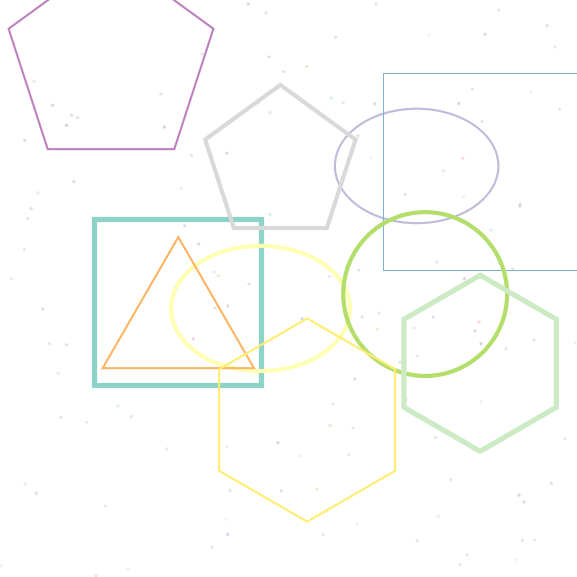[{"shape": "square", "thickness": 2.5, "radius": 0.72, "center": [0.308, 0.476]}, {"shape": "oval", "thickness": 2, "radius": 0.77, "center": [0.451, 0.465]}, {"shape": "oval", "thickness": 1, "radius": 0.71, "center": [0.722, 0.712]}, {"shape": "square", "thickness": 0.5, "radius": 0.85, "center": [0.834, 0.702]}, {"shape": "triangle", "thickness": 1, "radius": 0.76, "center": [0.309, 0.437]}, {"shape": "circle", "thickness": 2, "radius": 0.71, "center": [0.736, 0.49]}, {"shape": "pentagon", "thickness": 2, "radius": 0.68, "center": [0.485, 0.715]}, {"shape": "pentagon", "thickness": 1, "radius": 0.93, "center": [0.192, 0.892]}, {"shape": "hexagon", "thickness": 2.5, "radius": 0.76, "center": [0.831, 0.37]}, {"shape": "hexagon", "thickness": 1, "radius": 0.88, "center": [0.532, 0.272]}]